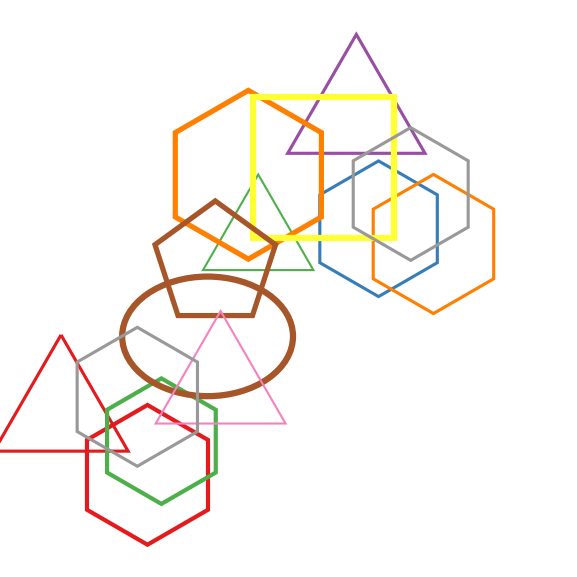[{"shape": "hexagon", "thickness": 2, "radius": 0.6, "center": [0.255, 0.177]}, {"shape": "triangle", "thickness": 1.5, "radius": 0.67, "center": [0.106, 0.285]}, {"shape": "hexagon", "thickness": 1.5, "radius": 0.59, "center": [0.656, 0.603]}, {"shape": "triangle", "thickness": 1, "radius": 0.55, "center": [0.447, 0.587]}, {"shape": "hexagon", "thickness": 2, "radius": 0.54, "center": [0.279, 0.235]}, {"shape": "triangle", "thickness": 1.5, "radius": 0.69, "center": [0.617, 0.802]}, {"shape": "hexagon", "thickness": 2.5, "radius": 0.73, "center": [0.43, 0.696]}, {"shape": "hexagon", "thickness": 1.5, "radius": 0.6, "center": [0.751, 0.577]}, {"shape": "square", "thickness": 3, "radius": 0.61, "center": [0.56, 0.709]}, {"shape": "oval", "thickness": 3, "radius": 0.74, "center": [0.359, 0.417]}, {"shape": "pentagon", "thickness": 2.5, "radius": 0.55, "center": [0.373, 0.541]}, {"shape": "triangle", "thickness": 1, "radius": 0.65, "center": [0.382, 0.331]}, {"shape": "hexagon", "thickness": 1.5, "radius": 0.57, "center": [0.711, 0.663]}, {"shape": "hexagon", "thickness": 1.5, "radius": 0.6, "center": [0.238, 0.312]}]